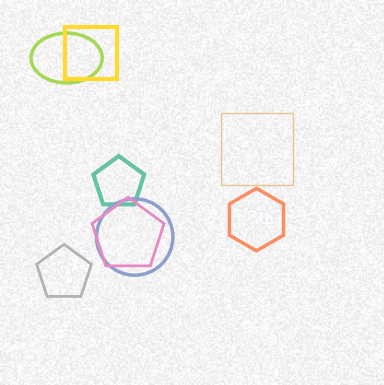[{"shape": "pentagon", "thickness": 3, "radius": 0.35, "center": [0.309, 0.525]}, {"shape": "hexagon", "thickness": 2.5, "radius": 0.41, "center": [0.666, 0.43]}, {"shape": "circle", "thickness": 2.5, "radius": 0.5, "center": [0.35, 0.384]}, {"shape": "pentagon", "thickness": 2, "radius": 0.49, "center": [0.333, 0.389]}, {"shape": "oval", "thickness": 2.5, "radius": 0.46, "center": [0.173, 0.849]}, {"shape": "square", "thickness": 3, "radius": 0.34, "center": [0.237, 0.862]}, {"shape": "square", "thickness": 1, "radius": 0.47, "center": [0.667, 0.613]}, {"shape": "pentagon", "thickness": 2, "radius": 0.37, "center": [0.166, 0.291]}]